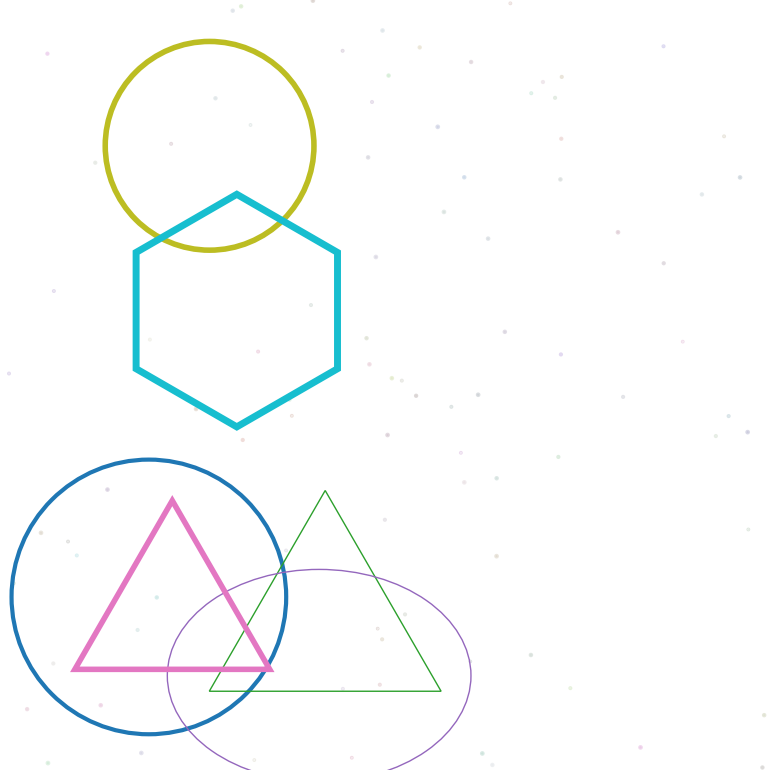[{"shape": "circle", "thickness": 1.5, "radius": 0.89, "center": [0.193, 0.225]}, {"shape": "triangle", "thickness": 0.5, "radius": 0.87, "center": [0.422, 0.189]}, {"shape": "oval", "thickness": 0.5, "radius": 0.99, "center": [0.414, 0.122]}, {"shape": "triangle", "thickness": 2, "radius": 0.73, "center": [0.224, 0.204]}, {"shape": "circle", "thickness": 2, "radius": 0.68, "center": [0.272, 0.811]}, {"shape": "hexagon", "thickness": 2.5, "radius": 0.76, "center": [0.308, 0.597]}]